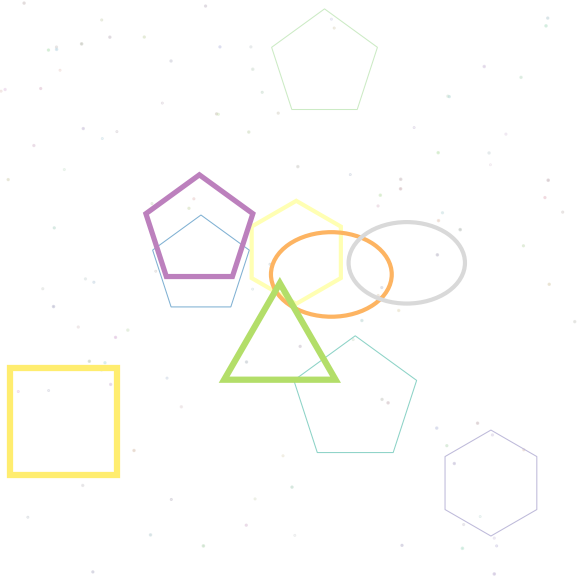[{"shape": "pentagon", "thickness": 0.5, "radius": 0.56, "center": [0.615, 0.306]}, {"shape": "hexagon", "thickness": 2, "radius": 0.45, "center": [0.513, 0.562]}, {"shape": "hexagon", "thickness": 0.5, "radius": 0.46, "center": [0.85, 0.163]}, {"shape": "pentagon", "thickness": 0.5, "radius": 0.44, "center": [0.348, 0.539]}, {"shape": "oval", "thickness": 2, "radius": 0.52, "center": [0.574, 0.524]}, {"shape": "triangle", "thickness": 3, "radius": 0.56, "center": [0.485, 0.397]}, {"shape": "oval", "thickness": 2, "radius": 0.5, "center": [0.704, 0.544]}, {"shape": "pentagon", "thickness": 2.5, "radius": 0.49, "center": [0.345, 0.599]}, {"shape": "pentagon", "thickness": 0.5, "radius": 0.48, "center": [0.562, 0.887]}, {"shape": "square", "thickness": 3, "radius": 0.46, "center": [0.11, 0.269]}]